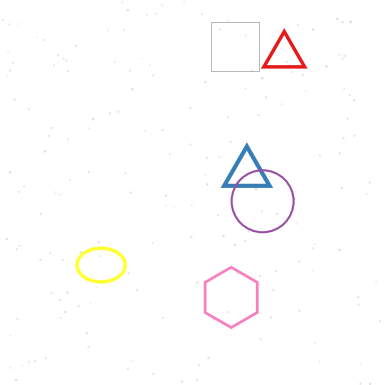[{"shape": "triangle", "thickness": 2.5, "radius": 0.31, "center": [0.738, 0.857]}, {"shape": "triangle", "thickness": 3, "radius": 0.34, "center": [0.641, 0.551]}, {"shape": "circle", "thickness": 1.5, "radius": 0.4, "center": [0.682, 0.477]}, {"shape": "oval", "thickness": 2.5, "radius": 0.31, "center": [0.263, 0.312]}, {"shape": "hexagon", "thickness": 2, "radius": 0.39, "center": [0.601, 0.228]}, {"shape": "square", "thickness": 0.5, "radius": 0.32, "center": [0.61, 0.88]}]